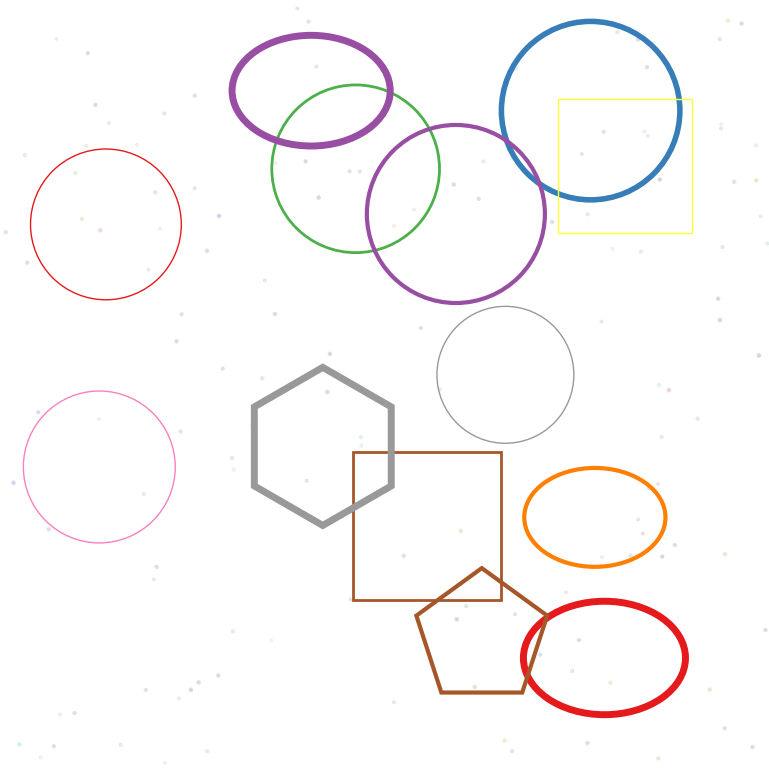[{"shape": "oval", "thickness": 2.5, "radius": 0.53, "center": [0.785, 0.145]}, {"shape": "circle", "thickness": 0.5, "radius": 0.49, "center": [0.138, 0.709]}, {"shape": "circle", "thickness": 2, "radius": 0.58, "center": [0.767, 0.856]}, {"shape": "circle", "thickness": 1, "radius": 0.54, "center": [0.462, 0.781]}, {"shape": "circle", "thickness": 1.5, "radius": 0.58, "center": [0.592, 0.722]}, {"shape": "oval", "thickness": 2.5, "radius": 0.51, "center": [0.404, 0.882]}, {"shape": "oval", "thickness": 1.5, "radius": 0.46, "center": [0.773, 0.328]}, {"shape": "square", "thickness": 0.5, "radius": 0.43, "center": [0.812, 0.785]}, {"shape": "square", "thickness": 1, "radius": 0.48, "center": [0.554, 0.317]}, {"shape": "pentagon", "thickness": 1.5, "radius": 0.45, "center": [0.626, 0.173]}, {"shape": "circle", "thickness": 0.5, "radius": 0.49, "center": [0.129, 0.394]}, {"shape": "hexagon", "thickness": 2.5, "radius": 0.51, "center": [0.419, 0.42]}, {"shape": "circle", "thickness": 0.5, "radius": 0.44, "center": [0.656, 0.513]}]